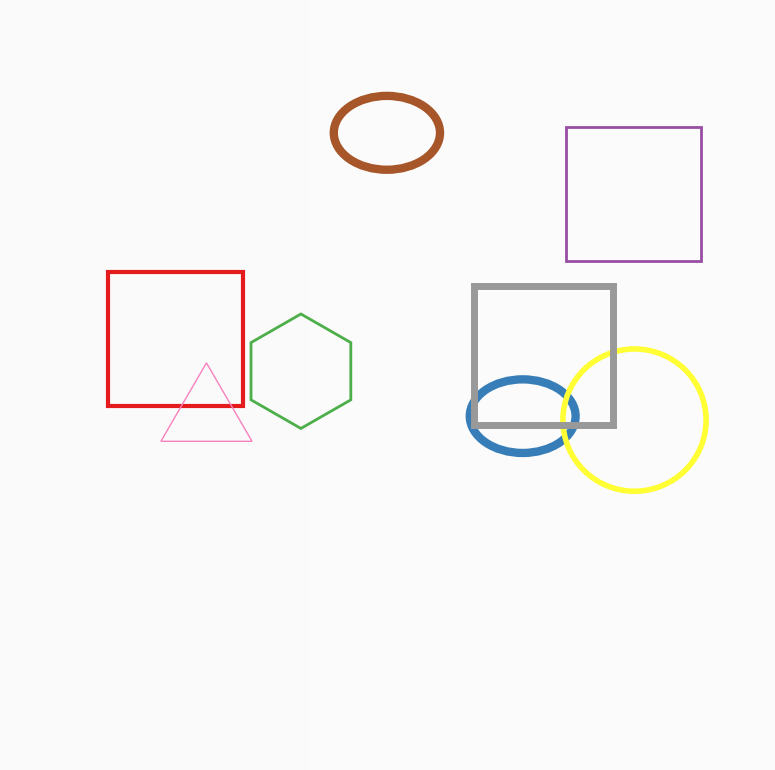[{"shape": "square", "thickness": 1.5, "radius": 0.43, "center": [0.227, 0.56]}, {"shape": "oval", "thickness": 3, "radius": 0.34, "center": [0.674, 0.46]}, {"shape": "hexagon", "thickness": 1, "radius": 0.37, "center": [0.388, 0.518]}, {"shape": "square", "thickness": 1, "radius": 0.44, "center": [0.817, 0.748]}, {"shape": "circle", "thickness": 2, "radius": 0.46, "center": [0.819, 0.454]}, {"shape": "oval", "thickness": 3, "radius": 0.34, "center": [0.499, 0.828]}, {"shape": "triangle", "thickness": 0.5, "radius": 0.34, "center": [0.266, 0.461]}, {"shape": "square", "thickness": 2.5, "radius": 0.45, "center": [0.701, 0.538]}]